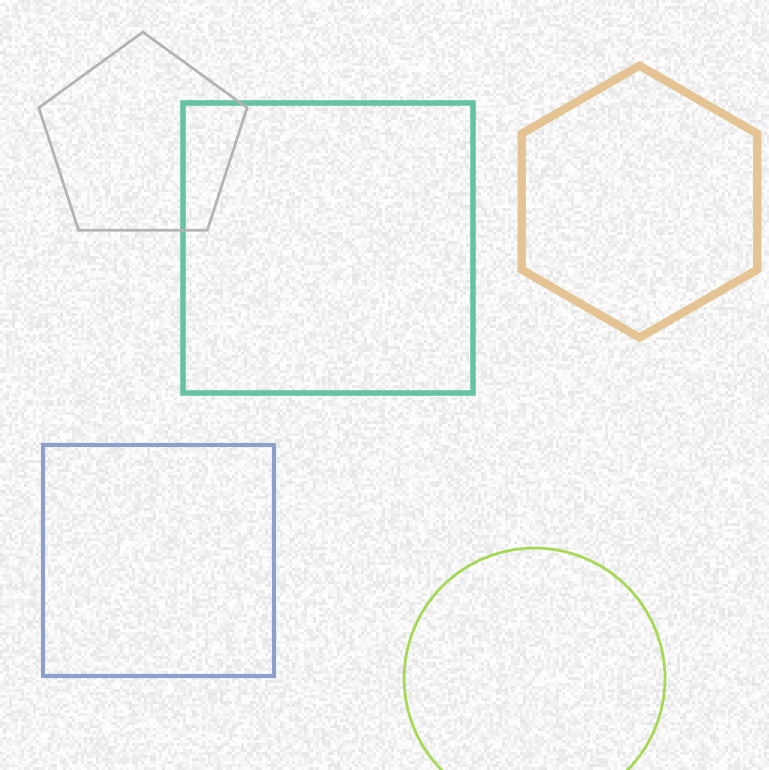[{"shape": "square", "thickness": 2, "radius": 0.94, "center": [0.426, 0.678]}, {"shape": "square", "thickness": 1.5, "radius": 0.75, "center": [0.206, 0.273]}, {"shape": "circle", "thickness": 1, "radius": 0.85, "center": [0.694, 0.119]}, {"shape": "hexagon", "thickness": 3, "radius": 0.88, "center": [0.831, 0.738]}, {"shape": "pentagon", "thickness": 1, "radius": 0.71, "center": [0.186, 0.816]}]